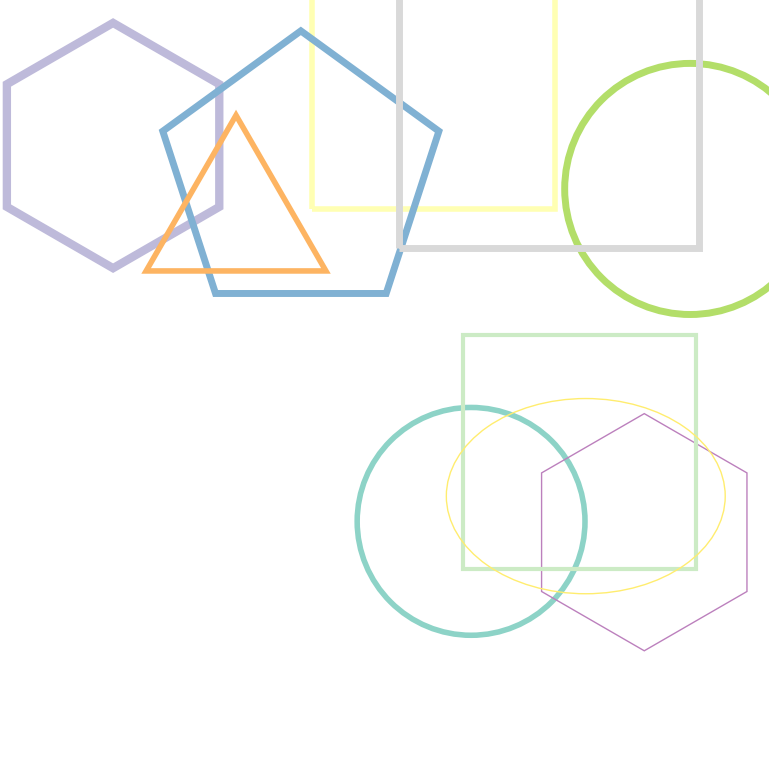[{"shape": "circle", "thickness": 2, "radius": 0.74, "center": [0.612, 0.323]}, {"shape": "square", "thickness": 2, "radius": 0.79, "center": [0.563, 0.886]}, {"shape": "hexagon", "thickness": 3, "radius": 0.8, "center": [0.147, 0.811]}, {"shape": "pentagon", "thickness": 2.5, "radius": 0.94, "center": [0.391, 0.771]}, {"shape": "triangle", "thickness": 2, "radius": 0.67, "center": [0.307, 0.716]}, {"shape": "circle", "thickness": 2.5, "radius": 0.82, "center": [0.896, 0.755]}, {"shape": "square", "thickness": 2.5, "radius": 0.98, "center": [0.713, 0.873]}, {"shape": "hexagon", "thickness": 0.5, "radius": 0.77, "center": [0.837, 0.309]}, {"shape": "square", "thickness": 1.5, "radius": 0.76, "center": [0.753, 0.413]}, {"shape": "oval", "thickness": 0.5, "radius": 0.91, "center": [0.761, 0.356]}]